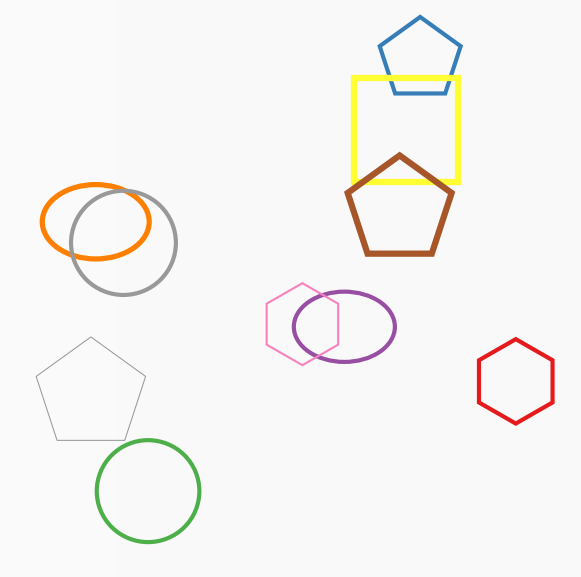[{"shape": "hexagon", "thickness": 2, "radius": 0.37, "center": [0.887, 0.339]}, {"shape": "pentagon", "thickness": 2, "radius": 0.37, "center": [0.723, 0.897]}, {"shape": "circle", "thickness": 2, "radius": 0.44, "center": [0.255, 0.149]}, {"shape": "oval", "thickness": 2, "radius": 0.43, "center": [0.592, 0.433]}, {"shape": "oval", "thickness": 2.5, "radius": 0.46, "center": [0.165, 0.615]}, {"shape": "square", "thickness": 3, "radius": 0.45, "center": [0.698, 0.774]}, {"shape": "pentagon", "thickness": 3, "radius": 0.47, "center": [0.688, 0.636]}, {"shape": "hexagon", "thickness": 1, "radius": 0.35, "center": [0.52, 0.438]}, {"shape": "circle", "thickness": 2, "radius": 0.45, "center": [0.212, 0.579]}, {"shape": "pentagon", "thickness": 0.5, "radius": 0.5, "center": [0.156, 0.317]}]